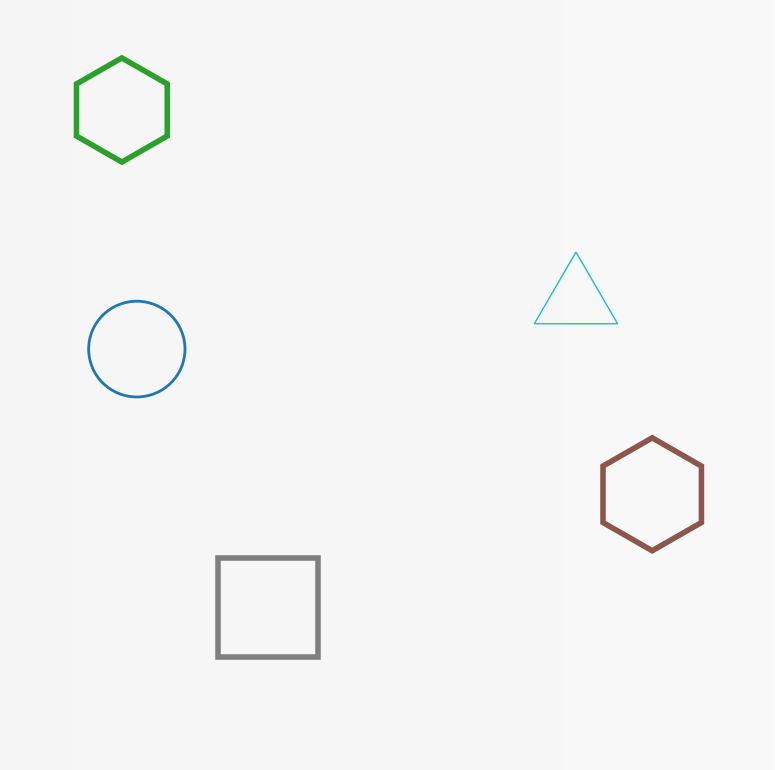[{"shape": "circle", "thickness": 1, "radius": 0.31, "center": [0.177, 0.547]}, {"shape": "hexagon", "thickness": 2, "radius": 0.34, "center": [0.157, 0.857]}, {"shape": "hexagon", "thickness": 2, "radius": 0.37, "center": [0.842, 0.358]}, {"shape": "square", "thickness": 2, "radius": 0.32, "center": [0.346, 0.211]}, {"shape": "triangle", "thickness": 0.5, "radius": 0.31, "center": [0.743, 0.611]}]